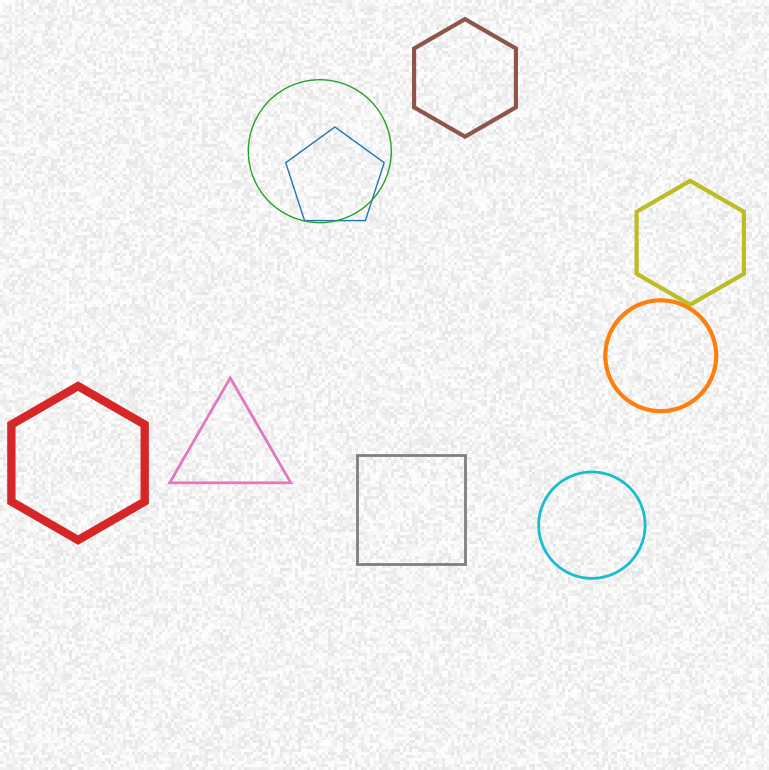[{"shape": "pentagon", "thickness": 0.5, "radius": 0.34, "center": [0.435, 0.768]}, {"shape": "circle", "thickness": 1.5, "radius": 0.36, "center": [0.858, 0.538]}, {"shape": "circle", "thickness": 0.5, "radius": 0.46, "center": [0.415, 0.804]}, {"shape": "hexagon", "thickness": 3, "radius": 0.5, "center": [0.101, 0.399]}, {"shape": "hexagon", "thickness": 1.5, "radius": 0.38, "center": [0.604, 0.899]}, {"shape": "triangle", "thickness": 1, "radius": 0.45, "center": [0.299, 0.418]}, {"shape": "square", "thickness": 1, "radius": 0.35, "center": [0.534, 0.338]}, {"shape": "hexagon", "thickness": 1.5, "radius": 0.4, "center": [0.896, 0.685]}, {"shape": "circle", "thickness": 1, "radius": 0.35, "center": [0.769, 0.318]}]